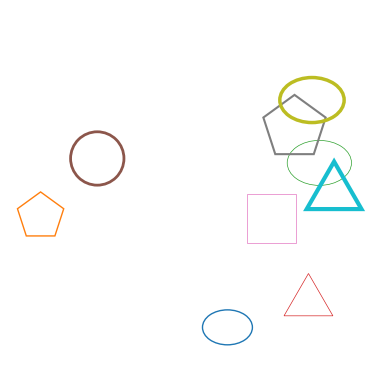[{"shape": "oval", "thickness": 1, "radius": 0.32, "center": [0.591, 0.15]}, {"shape": "pentagon", "thickness": 1, "radius": 0.32, "center": [0.105, 0.438]}, {"shape": "oval", "thickness": 0.5, "radius": 0.42, "center": [0.829, 0.577]}, {"shape": "triangle", "thickness": 0.5, "radius": 0.37, "center": [0.801, 0.216]}, {"shape": "circle", "thickness": 2, "radius": 0.35, "center": [0.253, 0.588]}, {"shape": "square", "thickness": 0.5, "radius": 0.32, "center": [0.705, 0.432]}, {"shape": "pentagon", "thickness": 1.5, "radius": 0.43, "center": [0.765, 0.668]}, {"shape": "oval", "thickness": 2.5, "radius": 0.42, "center": [0.81, 0.74]}, {"shape": "triangle", "thickness": 3, "radius": 0.41, "center": [0.868, 0.498]}]